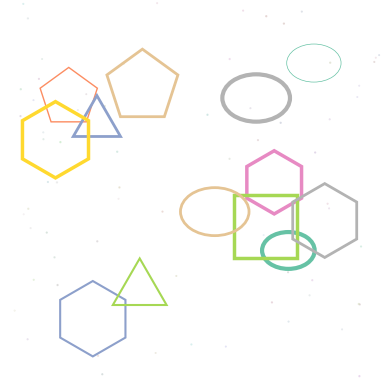[{"shape": "oval", "thickness": 3, "radius": 0.34, "center": [0.749, 0.349]}, {"shape": "oval", "thickness": 0.5, "radius": 0.35, "center": [0.815, 0.836]}, {"shape": "pentagon", "thickness": 1, "radius": 0.39, "center": [0.179, 0.747]}, {"shape": "hexagon", "thickness": 1.5, "radius": 0.49, "center": [0.241, 0.172]}, {"shape": "triangle", "thickness": 2, "radius": 0.35, "center": [0.252, 0.681]}, {"shape": "hexagon", "thickness": 2.5, "radius": 0.41, "center": [0.712, 0.526]}, {"shape": "triangle", "thickness": 1.5, "radius": 0.4, "center": [0.363, 0.248]}, {"shape": "square", "thickness": 2.5, "radius": 0.41, "center": [0.689, 0.411]}, {"shape": "hexagon", "thickness": 2.5, "radius": 0.5, "center": [0.144, 0.637]}, {"shape": "oval", "thickness": 2, "radius": 0.45, "center": [0.558, 0.45]}, {"shape": "pentagon", "thickness": 2, "radius": 0.48, "center": [0.37, 0.775]}, {"shape": "oval", "thickness": 3, "radius": 0.44, "center": [0.665, 0.745]}, {"shape": "hexagon", "thickness": 2, "radius": 0.48, "center": [0.843, 0.427]}]